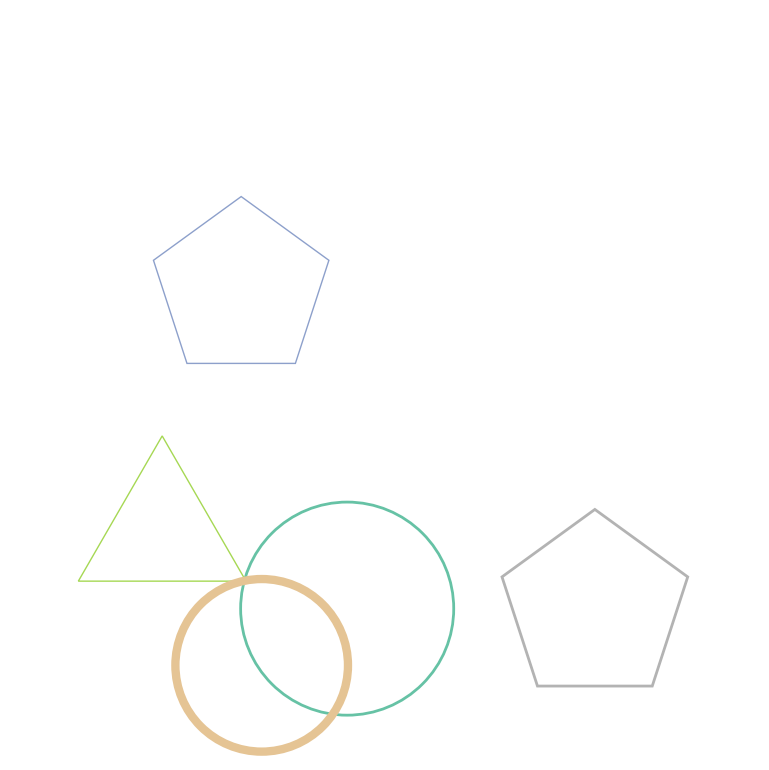[{"shape": "circle", "thickness": 1, "radius": 0.69, "center": [0.451, 0.21]}, {"shape": "pentagon", "thickness": 0.5, "radius": 0.6, "center": [0.313, 0.625]}, {"shape": "triangle", "thickness": 0.5, "radius": 0.63, "center": [0.211, 0.308]}, {"shape": "circle", "thickness": 3, "radius": 0.56, "center": [0.34, 0.136]}, {"shape": "pentagon", "thickness": 1, "radius": 0.63, "center": [0.773, 0.212]}]